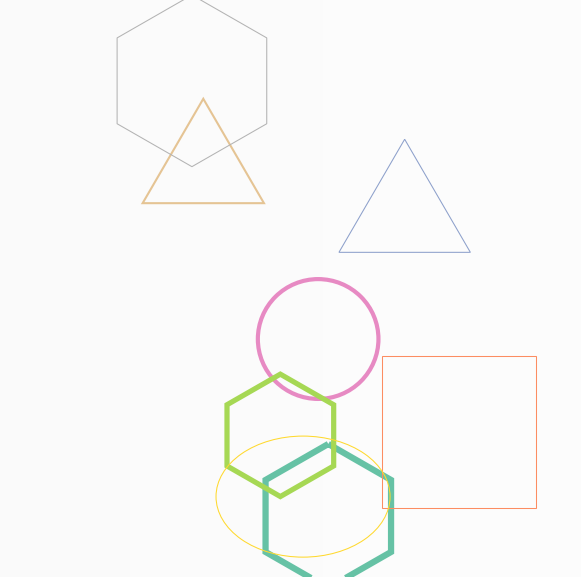[{"shape": "hexagon", "thickness": 3, "radius": 0.62, "center": [0.565, 0.106]}, {"shape": "square", "thickness": 0.5, "radius": 0.66, "center": [0.79, 0.251]}, {"shape": "triangle", "thickness": 0.5, "radius": 0.65, "center": [0.696, 0.627]}, {"shape": "circle", "thickness": 2, "radius": 0.52, "center": [0.547, 0.412]}, {"shape": "hexagon", "thickness": 2.5, "radius": 0.53, "center": [0.482, 0.245]}, {"shape": "oval", "thickness": 0.5, "radius": 0.75, "center": [0.521, 0.139]}, {"shape": "triangle", "thickness": 1, "radius": 0.6, "center": [0.35, 0.708]}, {"shape": "hexagon", "thickness": 0.5, "radius": 0.74, "center": [0.33, 0.859]}]